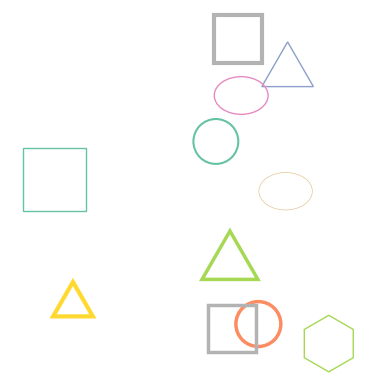[{"shape": "circle", "thickness": 1.5, "radius": 0.29, "center": [0.561, 0.633]}, {"shape": "square", "thickness": 1, "radius": 0.41, "center": [0.142, 0.534]}, {"shape": "circle", "thickness": 2.5, "radius": 0.29, "center": [0.671, 0.158]}, {"shape": "triangle", "thickness": 1, "radius": 0.39, "center": [0.747, 0.814]}, {"shape": "oval", "thickness": 1, "radius": 0.35, "center": [0.626, 0.752]}, {"shape": "hexagon", "thickness": 1, "radius": 0.37, "center": [0.854, 0.108]}, {"shape": "triangle", "thickness": 2.5, "radius": 0.42, "center": [0.597, 0.316]}, {"shape": "triangle", "thickness": 3, "radius": 0.3, "center": [0.19, 0.208]}, {"shape": "oval", "thickness": 0.5, "radius": 0.35, "center": [0.742, 0.503]}, {"shape": "square", "thickness": 3, "radius": 0.31, "center": [0.618, 0.898]}, {"shape": "square", "thickness": 2.5, "radius": 0.31, "center": [0.602, 0.147]}]